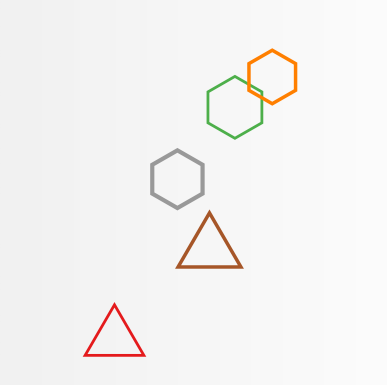[{"shape": "triangle", "thickness": 2, "radius": 0.44, "center": [0.295, 0.121]}, {"shape": "hexagon", "thickness": 2, "radius": 0.4, "center": [0.606, 0.721]}, {"shape": "hexagon", "thickness": 2.5, "radius": 0.35, "center": [0.703, 0.8]}, {"shape": "triangle", "thickness": 2.5, "radius": 0.47, "center": [0.541, 0.353]}, {"shape": "hexagon", "thickness": 3, "radius": 0.37, "center": [0.458, 0.535]}]